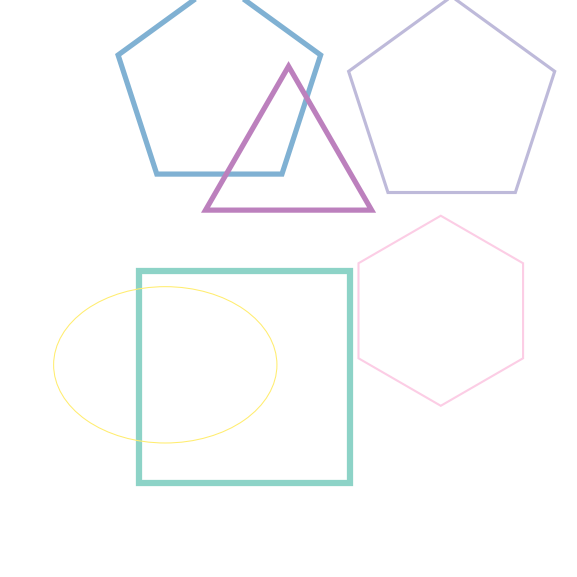[{"shape": "square", "thickness": 3, "radius": 0.91, "center": [0.423, 0.346]}, {"shape": "pentagon", "thickness": 1.5, "radius": 0.94, "center": [0.782, 0.818]}, {"shape": "pentagon", "thickness": 2.5, "radius": 0.92, "center": [0.38, 0.847]}, {"shape": "hexagon", "thickness": 1, "radius": 0.82, "center": [0.763, 0.461]}, {"shape": "triangle", "thickness": 2.5, "radius": 0.83, "center": [0.5, 0.718]}, {"shape": "oval", "thickness": 0.5, "radius": 0.97, "center": [0.286, 0.367]}]